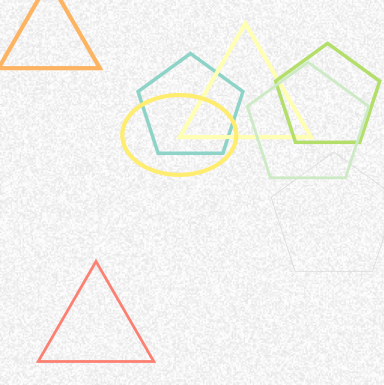[{"shape": "pentagon", "thickness": 2.5, "radius": 0.72, "center": [0.495, 0.718]}, {"shape": "triangle", "thickness": 3, "radius": 0.98, "center": [0.637, 0.742]}, {"shape": "triangle", "thickness": 2, "radius": 0.87, "center": [0.249, 0.148]}, {"shape": "triangle", "thickness": 3, "radius": 0.76, "center": [0.128, 0.899]}, {"shape": "pentagon", "thickness": 2.5, "radius": 0.71, "center": [0.851, 0.745]}, {"shape": "pentagon", "thickness": 0.5, "radius": 0.86, "center": [0.867, 0.434]}, {"shape": "pentagon", "thickness": 2, "radius": 0.83, "center": [0.8, 0.672]}, {"shape": "oval", "thickness": 3, "radius": 0.74, "center": [0.466, 0.649]}]